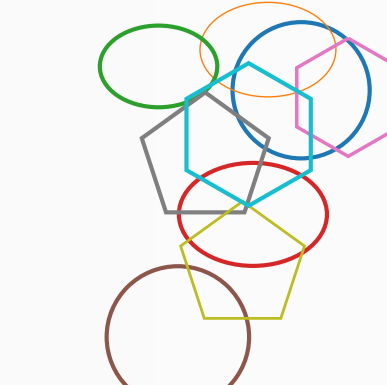[{"shape": "circle", "thickness": 3, "radius": 0.88, "center": [0.777, 0.766]}, {"shape": "oval", "thickness": 1, "radius": 0.88, "center": [0.692, 0.871]}, {"shape": "oval", "thickness": 3, "radius": 0.76, "center": [0.409, 0.827]}, {"shape": "oval", "thickness": 3, "radius": 0.96, "center": [0.653, 0.443]}, {"shape": "circle", "thickness": 3, "radius": 0.92, "center": [0.459, 0.125]}, {"shape": "hexagon", "thickness": 2.5, "radius": 0.77, "center": [0.899, 0.747]}, {"shape": "pentagon", "thickness": 3, "radius": 0.86, "center": [0.53, 0.588]}, {"shape": "pentagon", "thickness": 2, "radius": 0.84, "center": [0.626, 0.309]}, {"shape": "hexagon", "thickness": 3, "radius": 0.93, "center": [0.642, 0.651]}]